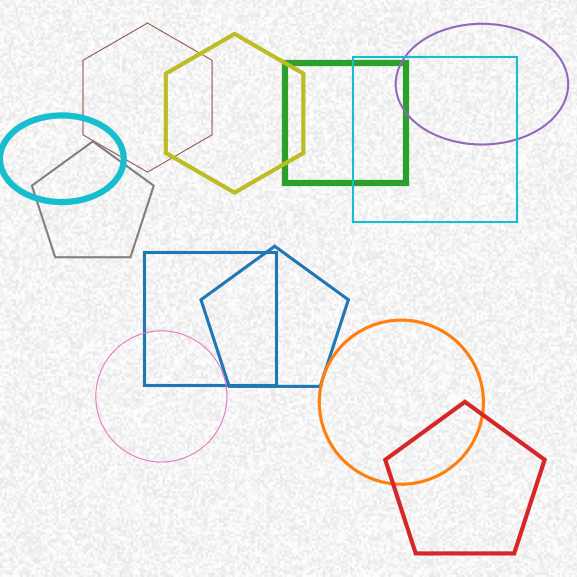[{"shape": "square", "thickness": 1.5, "radius": 0.57, "center": [0.363, 0.448]}, {"shape": "pentagon", "thickness": 1.5, "radius": 0.67, "center": [0.476, 0.439]}, {"shape": "circle", "thickness": 1.5, "radius": 0.71, "center": [0.695, 0.303]}, {"shape": "square", "thickness": 3, "radius": 0.52, "center": [0.599, 0.786]}, {"shape": "pentagon", "thickness": 2, "radius": 0.73, "center": [0.805, 0.158]}, {"shape": "oval", "thickness": 1, "radius": 0.75, "center": [0.835, 0.853]}, {"shape": "hexagon", "thickness": 0.5, "radius": 0.65, "center": [0.255, 0.83]}, {"shape": "circle", "thickness": 0.5, "radius": 0.57, "center": [0.279, 0.313]}, {"shape": "pentagon", "thickness": 1, "radius": 0.55, "center": [0.161, 0.643]}, {"shape": "hexagon", "thickness": 2, "radius": 0.69, "center": [0.406, 0.803]}, {"shape": "square", "thickness": 1, "radius": 0.71, "center": [0.753, 0.757]}, {"shape": "oval", "thickness": 3, "radius": 0.54, "center": [0.107, 0.724]}]